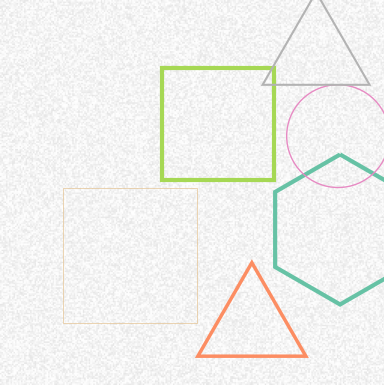[{"shape": "hexagon", "thickness": 3, "radius": 0.97, "center": [0.883, 0.404]}, {"shape": "triangle", "thickness": 2.5, "radius": 0.81, "center": [0.654, 0.156]}, {"shape": "circle", "thickness": 1, "radius": 0.67, "center": [0.878, 0.646]}, {"shape": "square", "thickness": 3, "radius": 0.73, "center": [0.567, 0.678]}, {"shape": "square", "thickness": 0.5, "radius": 0.87, "center": [0.338, 0.336]}, {"shape": "triangle", "thickness": 1.5, "radius": 0.8, "center": [0.821, 0.86]}]